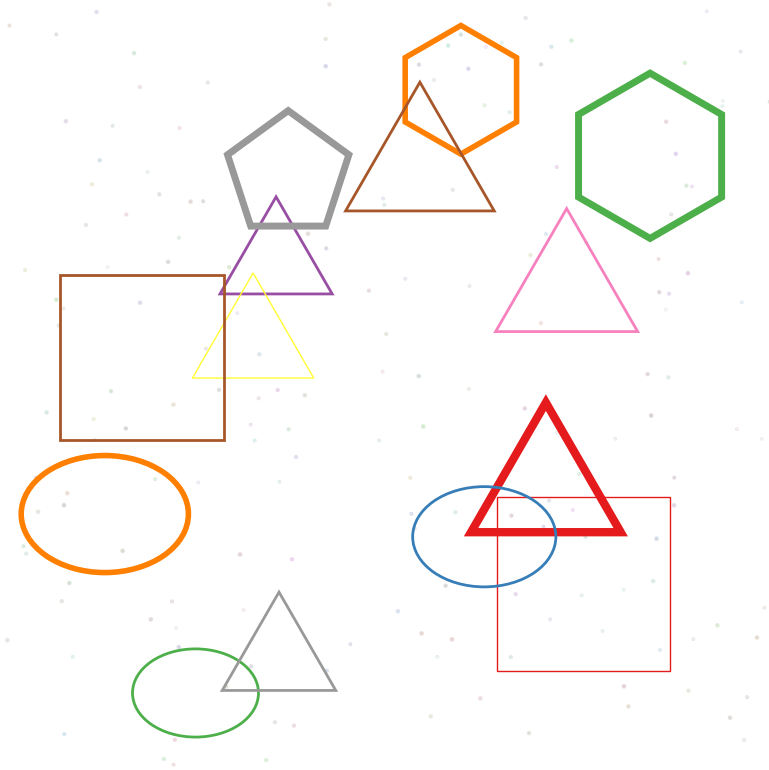[{"shape": "triangle", "thickness": 3, "radius": 0.56, "center": [0.709, 0.365]}, {"shape": "square", "thickness": 0.5, "radius": 0.56, "center": [0.758, 0.242]}, {"shape": "oval", "thickness": 1, "radius": 0.46, "center": [0.629, 0.303]}, {"shape": "oval", "thickness": 1, "radius": 0.41, "center": [0.254, 0.1]}, {"shape": "hexagon", "thickness": 2.5, "radius": 0.54, "center": [0.844, 0.798]}, {"shape": "triangle", "thickness": 1, "radius": 0.42, "center": [0.359, 0.66]}, {"shape": "oval", "thickness": 2, "radius": 0.54, "center": [0.136, 0.332]}, {"shape": "hexagon", "thickness": 2, "radius": 0.42, "center": [0.599, 0.883]}, {"shape": "triangle", "thickness": 0.5, "radius": 0.45, "center": [0.329, 0.555]}, {"shape": "triangle", "thickness": 1, "radius": 0.56, "center": [0.545, 0.782]}, {"shape": "square", "thickness": 1, "radius": 0.53, "center": [0.184, 0.536]}, {"shape": "triangle", "thickness": 1, "radius": 0.53, "center": [0.736, 0.623]}, {"shape": "pentagon", "thickness": 2.5, "radius": 0.41, "center": [0.374, 0.773]}, {"shape": "triangle", "thickness": 1, "radius": 0.43, "center": [0.362, 0.146]}]